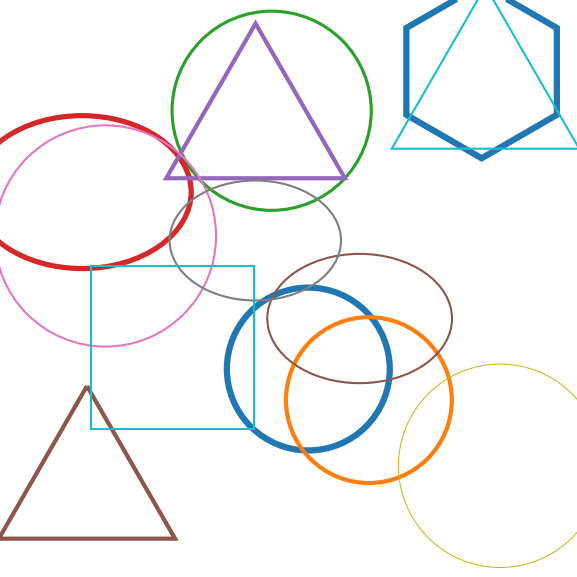[{"shape": "circle", "thickness": 3, "radius": 0.71, "center": [0.534, 0.36]}, {"shape": "hexagon", "thickness": 3, "radius": 0.75, "center": [0.834, 0.876]}, {"shape": "circle", "thickness": 2, "radius": 0.72, "center": [0.639, 0.306]}, {"shape": "circle", "thickness": 1.5, "radius": 0.86, "center": [0.47, 0.807]}, {"shape": "oval", "thickness": 2.5, "radius": 0.95, "center": [0.142, 0.667]}, {"shape": "triangle", "thickness": 2, "radius": 0.89, "center": [0.443, 0.78]}, {"shape": "triangle", "thickness": 2, "radius": 0.88, "center": [0.151, 0.154]}, {"shape": "oval", "thickness": 1, "radius": 0.8, "center": [0.623, 0.448]}, {"shape": "circle", "thickness": 1, "radius": 0.96, "center": [0.183, 0.591]}, {"shape": "oval", "thickness": 1, "radius": 0.74, "center": [0.442, 0.583]}, {"shape": "circle", "thickness": 0.5, "radius": 0.88, "center": [0.866, 0.193]}, {"shape": "triangle", "thickness": 1, "radius": 0.94, "center": [0.841, 0.835]}, {"shape": "square", "thickness": 1, "radius": 0.71, "center": [0.299, 0.398]}]